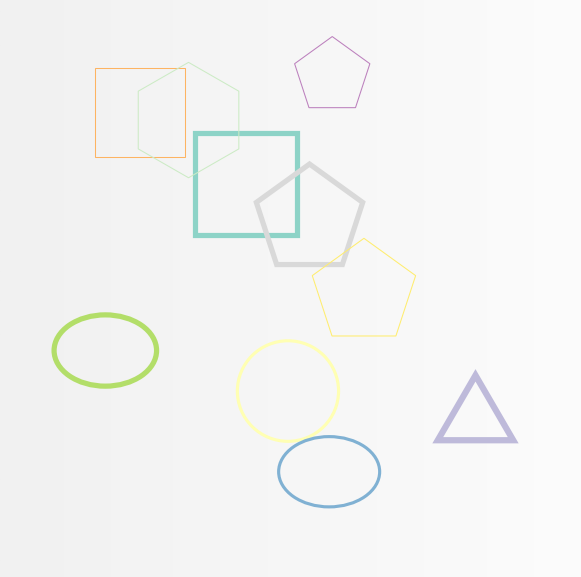[{"shape": "square", "thickness": 2.5, "radius": 0.44, "center": [0.423, 0.681]}, {"shape": "circle", "thickness": 1.5, "radius": 0.44, "center": [0.495, 0.322]}, {"shape": "triangle", "thickness": 3, "radius": 0.37, "center": [0.818, 0.274]}, {"shape": "oval", "thickness": 1.5, "radius": 0.43, "center": [0.566, 0.182]}, {"shape": "square", "thickness": 0.5, "radius": 0.39, "center": [0.241, 0.805]}, {"shape": "oval", "thickness": 2.5, "radius": 0.44, "center": [0.181, 0.392]}, {"shape": "pentagon", "thickness": 2.5, "radius": 0.48, "center": [0.532, 0.619]}, {"shape": "pentagon", "thickness": 0.5, "radius": 0.34, "center": [0.572, 0.868]}, {"shape": "hexagon", "thickness": 0.5, "radius": 0.5, "center": [0.324, 0.791]}, {"shape": "pentagon", "thickness": 0.5, "radius": 0.47, "center": [0.626, 0.493]}]